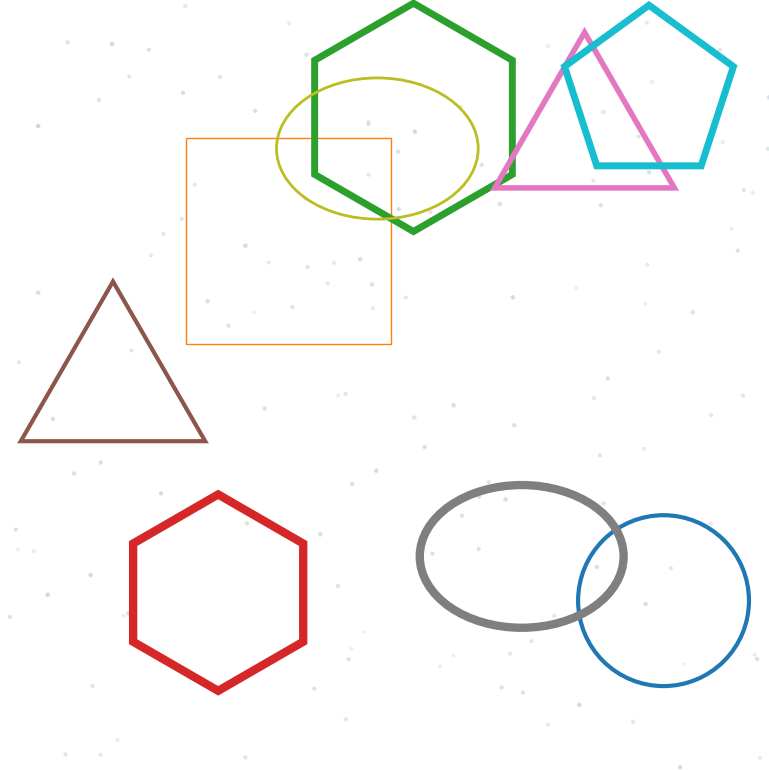[{"shape": "circle", "thickness": 1.5, "radius": 0.55, "center": [0.862, 0.22]}, {"shape": "square", "thickness": 0.5, "radius": 0.67, "center": [0.374, 0.687]}, {"shape": "hexagon", "thickness": 2.5, "radius": 0.74, "center": [0.537, 0.848]}, {"shape": "hexagon", "thickness": 3, "radius": 0.64, "center": [0.283, 0.23]}, {"shape": "triangle", "thickness": 1.5, "radius": 0.69, "center": [0.147, 0.496]}, {"shape": "triangle", "thickness": 2, "radius": 0.67, "center": [0.759, 0.823]}, {"shape": "oval", "thickness": 3, "radius": 0.66, "center": [0.678, 0.277]}, {"shape": "oval", "thickness": 1, "radius": 0.65, "center": [0.49, 0.807]}, {"shape": "pentagon", "thickness": 2.5, "radius": 0.58, "center": [0.843, 0.878]}]